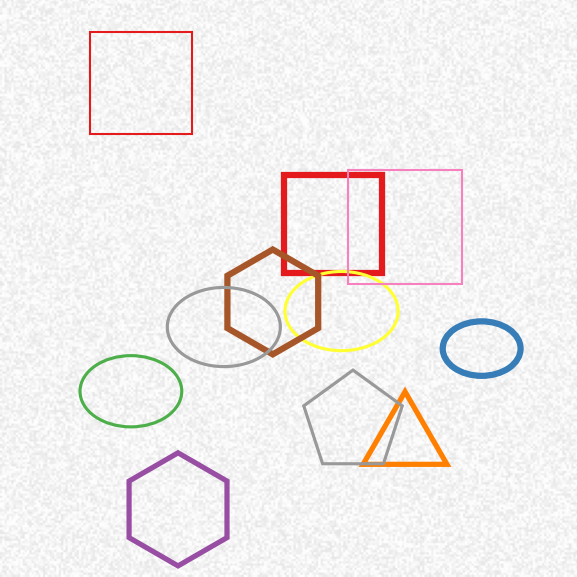[{"shape": "square", "thickness": 3, "radius": 0.43, "center": [0.577, 0.611]}, {"shape": "square", "thickness": 1, "radius": 0.44, "center": [0.244, 0.855]}, {"shape": "oval", "thickness": 3, "radius": 0.34, "center": [0.834, 0.395]}, {"shape": "oval", "thickness": 1.5, "radius": 0.44, "center": [0.227, 0.322]}, {"shape": "hexagon", "thickness": 2.5, "radius": 0.49, "center": [0.308, 0.117]}, {"shape": "triangle", "thickness": 2.5, "radius": 0.42, "center": [0.701, 0.237]}, {"shape": "oval", "thickness": 1.5, "radius": 0.49, "center": [0.591, 0.46]}, {"shape": "hexagon", "thickness": 3, "radius": 0.45, "center": [0.472, 0.476]}, {"shape": "square", "thickness": 1, "radius": 0.49, "center": [0.701, 0.607]}, {"shape": "pentagon", "thickness": 1.5, "radius": 0.45, "center": [0.611, 0.269]}, {"shape": "oval", "thickness": 1.5, "radius": 0.49, "center": [0.388, 0.433]}]